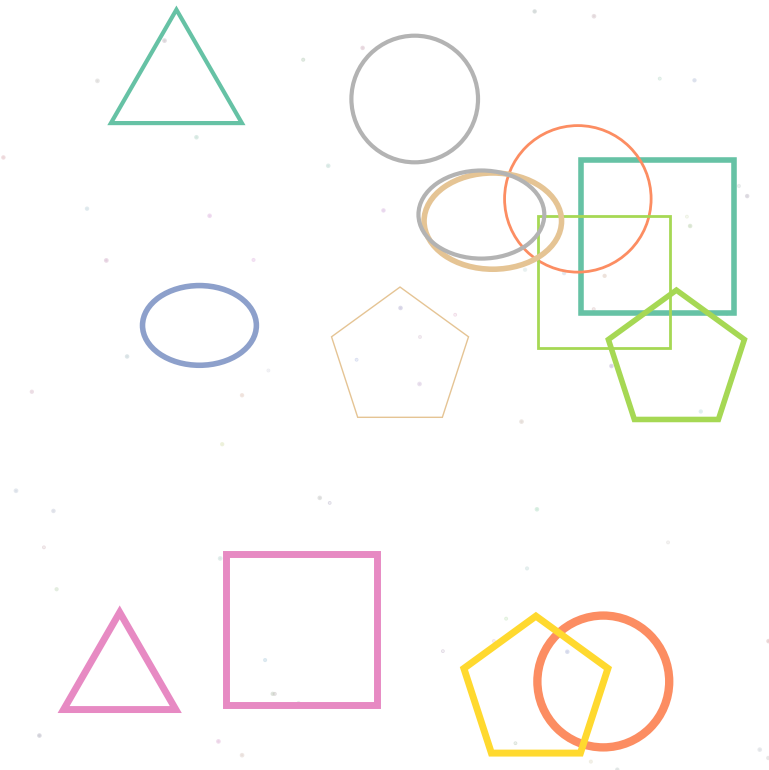[{"shape": "square", "thickness": 2, "radius": 0.49, "center": [0.854, 0.693]}, {"shape": "triangle", "thickness": 1.5, "radius": 0.49, "center": [0.229, 0.889]}, {"shape": "circle", "thickness": 1, "radius": 0.48, "center": [0.75, 0.742]}, {"shape": "circle", "thickness": 3, "radius": 0.43, "center": [0.784, 0.115]}, {"shape": "oval", "thickness": 2, "radius": 0.37, "center": [0.259, 0.577]}, {"shape": "triangle", "thickness": 2.5, "radius": 0.42, "center": [0.155, 0.121]}, {"shape": "square", "thickness": 2.5, "radius": 0.49, "center": [0.391, 0.182]}, {"shape": "pentagon", "thickness": 2, "radius": 0.46, "center": [0.878, 0.53]}, {"shape": "square", "thickness": 1, "radius": 0.43, "center": [0.785, 0.633]}, {"shape": "pentagon", "thickness": 2.5, "radius": 0.49, "center": [0.696, 0.102]}, {"shape": "oval", "thickness": 2, "radius": 0.45, "center": [0.64, 0.713]}, {"shape": "pentagon", "thickness": 0.5, "radius": 0.47, "center": [0.52, 0.534]}, {"shape": "circle", "thickness": 1.5, "radius": 0.41, "center": [0.539, 0.871]}, {"shape": "oval", "thickness": 1.5, "radius": 0.41, "center": [0.625, 0.721]}]